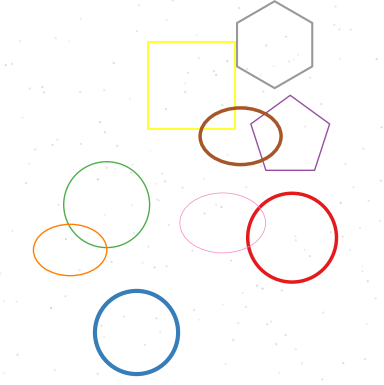[{"shape": "circle", "thickness": 2.5, "radius": 0.58, "center": [0.759, 0.383]}, {"shape": "circle", "thickness": 3, "radius": 0.54, "center": [0.355, 0.136]}, {"shape": "circle", "thickness": 1, "radius": 0.56, "center": [0.277, 0.468]}, {"shape": "pentagon", "thickness": 1, "radius": 0.54, "center": [0.754, 0.645]}, {"shape": "oval", "thickness": 1, "radius": 0.48, "center": [0.182, 0.351]}, {"shape": "square", "thickness": 1.5, "radius": 0.57, "center": [0.496, 0.778]}, {"shape": "oval", "thickness": 2.5, "radius": 0.53, "center": [0.625, 0.646]}, {"shape": "oval", "thickness": 0.5, "radius": 0.56, "center": [0.578, 0.421]}, {"shape": "hexagon", "thickness": 1.5, "radius": 0.56, "center": [0.713, 0.884]}]